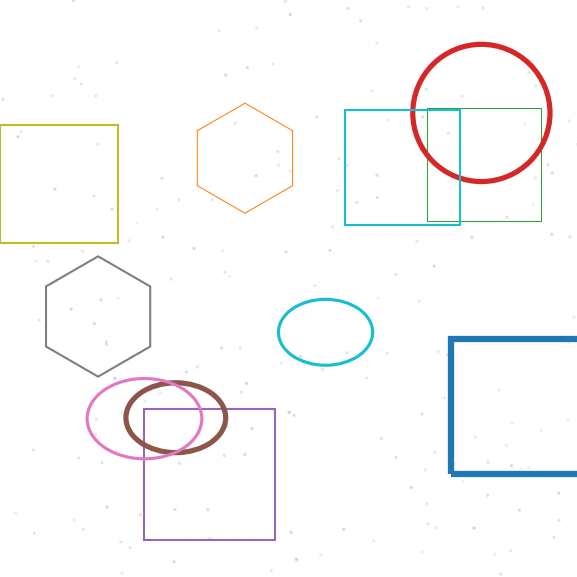[{"shape": "square", "thickness": 3, "radius": 0.59, "center": [0.898, 0.295]}, {"shape": "hexagon", "thickness": 0.5, "radius": 0.48, "center": [0.424, 0.725]}, {"shape": "square", "thickness": 0.5, "radius": 0.49, "center": [0.839, 0.714]}, {"shape": "circle", "thickness": 2.5, "radius": 0.59, "center": [0.834, 0.804]}, {"shape": "square", "thickness": 1, "radius": 0.57, "center": [0.362, 0.177]}, {"shape": "oval", "thickness": 2.5, "radius": 0.43, "center": [0.304, 0.276]}, {"shape": "oval", "thickness": 1.5, "radius": 0.5, "center": [0.25, 0.274]}, {"shape": "hexagon", "thickness": 1, "radius": 0.52, "center": [0.17, 0.451]}, {"shape": "square", "thickness": 1, "radius": 0.51, "center": [0.102, 0.681]}, {"shape": "oval", "thickness": 1.5, "radius": 0.41, "center": [0.564, 0.424]}, {"shape": "square", "thickness": 1, "radius": 0.5, "center": [0.697, 0.709]}]